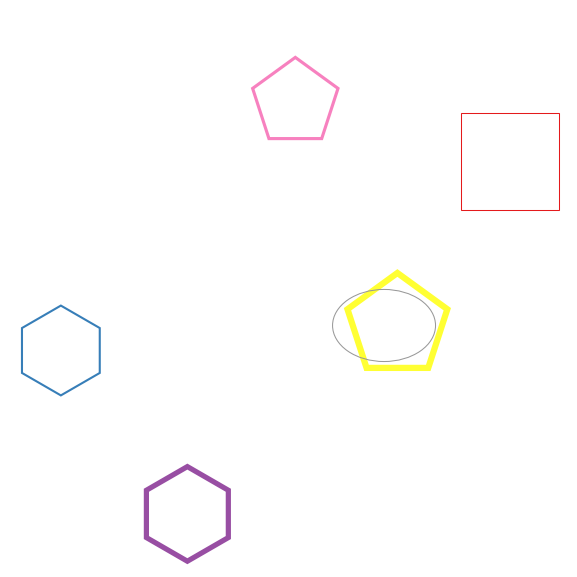[{"shape": "square", "thickness": 0.5, "radius": 0.42, "center": [0.883, 0.719]}, {"shape": "hexagon", "thickness": 1, "radius": 0.39, "center": [0.105, 0.392]}, {"shape": "hexagon", "thickness": 2.5, "radius": 0.41, "center": [0.324, 0.109]}, {"shape": "pentagon", "thickness": 3, "radius": 0.45, "center": [0.688, 0.436]}, {"shape": "pentagon", "thickness": 1.5, "radius": 0.39, "center": [0.511, 0.822]}, {"shape": "oval", "thickness": 0.5, "radius": 0.45, "center": [0.665, 0.436]}]